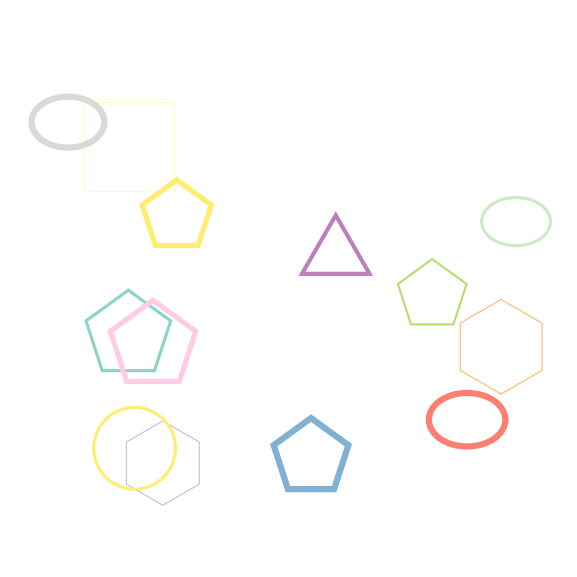[{"shape": "pentagon", "thickness": 1.5, "radius": 0.39, "center": [0.222, 0.42]}, {"shape": "square", "thickness": 0.5, "radius": 0.39, "center": [0.223, 0.745]}, {"shape": "hexagon", "thickness": 0.5, "radius": 0.36, "center": [0.282, 0.197]}, {"shape": "oval", "thickness": 3, "radius": 0.33, "center": [0.809, 0.272]}, {"shape": "pentagon", "thickness": 3, "radius": 0.34, "center": [0.539, 0.207]}, {"shape": "hexagon", "thickness": 0.5, "radius": 0.41, "center": [0.868, 0.399]}, {"shape": "pentagon", "thickness": 1, "radius": 0.31, "center": [0.748, 0.488]}, {"shape": "pentagon", "thickness": 2.5, "radius": 0.39, "center": [0.265, 0.402]}, {"shape": "oval", "thickness": 3, "radius": 0.32, "center": [0.118, 0.788]}, {"shape": "triangle", "thickness": 2, "radius": 0.34, "center": [0.581, 0.559]}, {"shape": "oval", "thickness": 1.5, "radius": 0.3, "center": [0.894, 0.615]}, {"shape": "circle", "thickness": 1.5, "radius": 0.35, "center": [0.233, 0.223]}, {"shape": "pentagon", "thickness": 2.5, "radius": 0.31, "center": [0.306, 0.625]}]